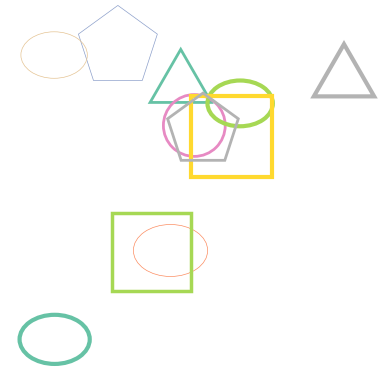[{"shape": "triangle", "thickness": 2, "radius": 0.46, "center": [0.469, 0.78]}, {"shape": "oval", "thickness": 3, "radius": 0.46, "center": [0.142, 0.119]}, {"shape": "oval", "thickness": 0.5, "radius": 0.48, "center": [0.443, 0.349]}, {"shape": "pentagon", "thickness": 0.5, "radius": 0.54, "center": [0.306, 0.878]}, {"shape": "circle", "thickness": 2, "radius": 0.4, "center": [0.505, 0.674]}, {"shape": "oval", "thickness": 3, "radius": 0.42, "center": [0.624, 0.731]}, {"shape": "square", "thickness": 2.5, "radius": 0.51, "center": [0.393, 0.345]}, {"shape": "square", "thickness": 3, "radius": 0.52, "center": [0.601, 0.646]}, {"shape": "oval", "thickness": 0.5, "radius": 0.43, "center": [0.141, 0.857]}, {"shape": "pentagon", "thickness": 2, "radius": 0.48, "center": [0.527, 0.662]}, {"shape": "triangle", "thickness": 3, "radius": 0.45, "center": [0.894, 0.795]}]